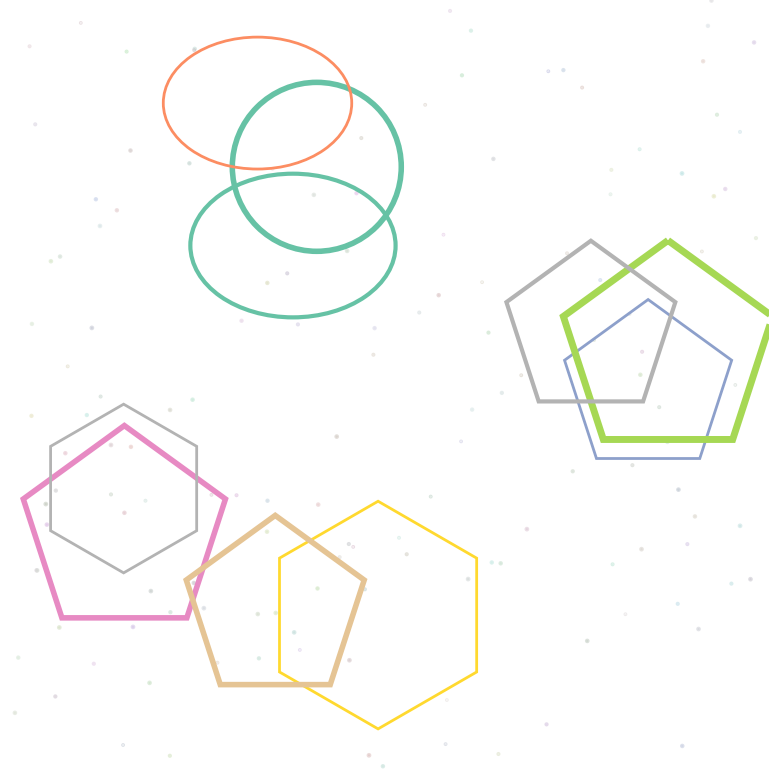[{"shape": "circle", "thickness": 2, "radius": 0.55, "center": [0.411, 0.783]}, {"shape": "oval", "thickness": 1.5, "radius": 0.67, "center": [0.38, 0.681]}, {"shape": "oval", "thickness": 1, "radius": 0.61, "center": [0.334, 0.866]}, {"shape": "pentagon", "thickness": 1, "radius": 0.57, "center": [0.842, 0.497]}, {"shape": "pentagon", "thickness": 2, "radius": 0.69, "center": [0.162, 0.309]}, {"shape": "pentagon", "thickness": 2.5, "radius": 0.71, "center": [0.868, 0.545]}, {"shape": "hexagon", "thickness": 1, "radius": 0.74, "center": [0.491, 0.201]}, {"shape": "pentagon", "thickness": 2, "radius": 0.61, "center": [0.357, 0.209]}, {"shape": "pentagon", "thickness": 1.5, "radius": 0.58, "center": [0.767, 0.572]}, {"shape": "hexagon", "thickness": 1, "radius": 0.55, "center": [0.161, 0.366]}]